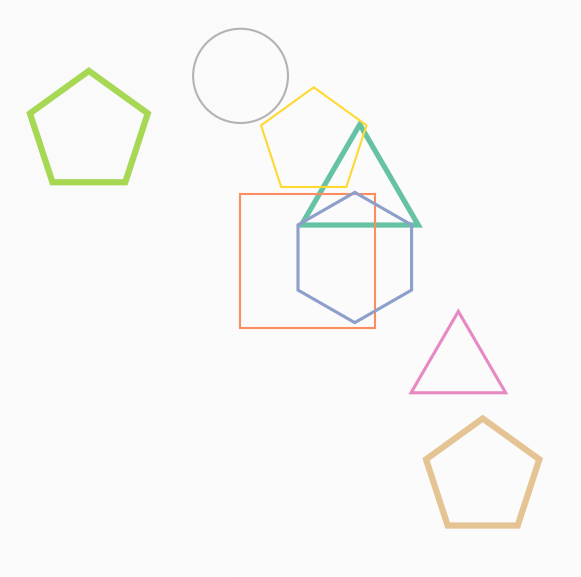[{"shape": "triangle", "thickness": 2.5, "radius": 0.58, "center": [0.619, 0.668]}, {"shape": "square", "thickness": 1, "radius": 0.58, "center": [0.529, 0.547]}, {"shape": "hexagon", "thickness": 1.5, "radius": 0.56, "center": [0.61, 0.553]}, {"shape": "triangle", "thickness": 1.5, "radius": 0.47, "center": [0.789, 0.366]}, {"shape": "pentagon", "thickness": 3, "radius": 0.53, "center": [0.153, 0.77]}, {"shape": "pentagon", "thickness": 1, "radius": 0.48, "center": [0.54, 0.753]}, {"shape": "pentagon", "thickness": 3, "radius": 0.51, "center": [0.83, 0.172]}, {"shape": "circle", "thickness": 1, "radius": 0.41, "center": [0.414, 0.868]}]